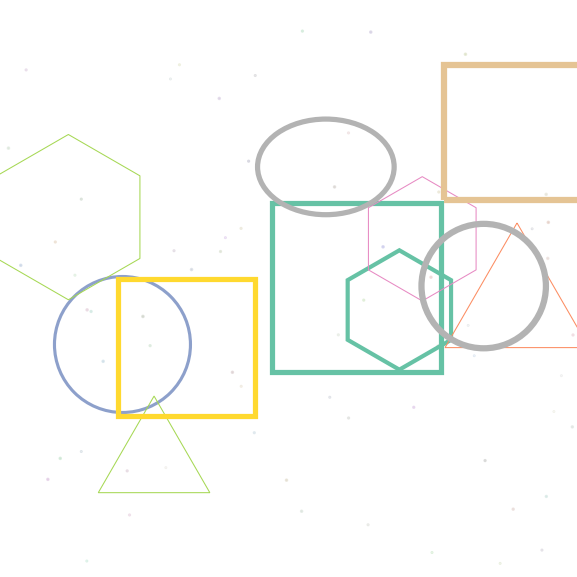[{"shape": "square", "thickness": 2.5, "radius": 0.73, "center": [0.617, 0.501]}, {"shape": "hexagon", "thickness": 2, "radius": 0.52, "center": [0.692, 0.462]}, {"shape": "triangle", "thickness": 0.5, "radius": 0.72, "center": [0.895, 0.469]}, {"shape": "circle", "thickness": 1.5, "radius": 0.59, "center": [0.212, 0.403]}, {"shape": "hexagon", "thickness": 0.5, "radius": 0.54, "center": [0.731, 0.586]}, {"shape": "triangle", "thickness": 0.5, "radius": 0.56, "center": [0.267, 0.202]}, {"shape": "hexagon", "thickness": 0.5, "radius": 0.72, "center": [0.118, 0.623]}, {"shape": "square", "thickness": 2.5, "radius": 0.59, "center": [0.323, 0.398]}, {"shape": "square", "thickness": 3, "radius": 0.59, "center": [0.886, 0.77]}, {"shape": "circle", "thickness": 3, "radius": 0.54, "center": [0.838, 0.504]}, {"shape": "oval", "thickness": 2.5, "radius": 0.59, "center": [0.564, 0.71]}]